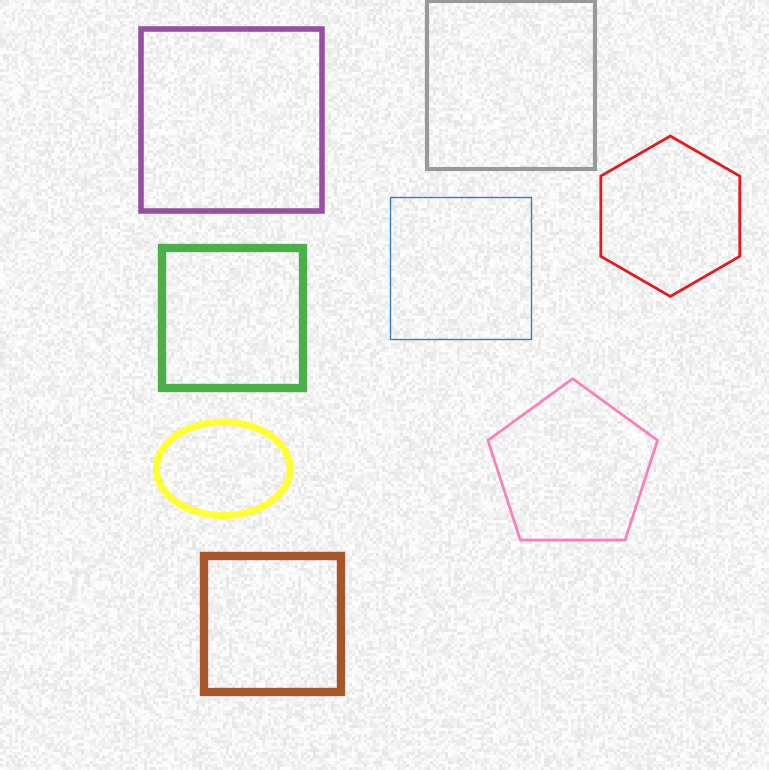[{"shape": "hexagon", "thickness": 1, "radius": 0.52, "center": [0.871, 0.719]}, {"shape": "square", "thickness": 0.5, "radius": 0.46, "center": [0.598, 0.652]}, {"shape": "square", "thickness": 3, "radius": 0.46, "center": [0.302, 0.587]}, {"shape": "square", "thickness": 2, "radius": 0.59, "center": [0.301, 0.844]}, {"shape": "oval", "thickness": 2.5, "radius": 0.43, "center": [0.29, 0.391]}, {"shape": "square", "thickness": 3, "radius": 0.44, "center": [0.354, 0.189]}, {"shape": "pentagon", "thickness": 1, "radius": 0.58, "center": [0.744, 0.392]}, {"shape": "square", "thickness": 1.5, "radius": 0.54, "center": [0.664, 0.89]}]